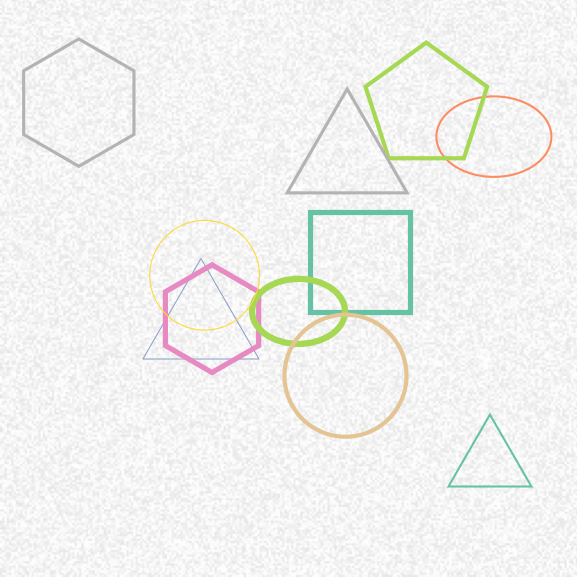[{"shape": "square", "thickness": 2.5, "radius": 0.43, "center": [0.623, 0.546]}, {"shape": "triangle", "thickness": 1, "radius": 0.41, "center": [0.848, 0.198]}, {"shape": "oval", "thickness": 1, "radius": 0.5, "center": [0.855, 0.763]}, {"shape": "triangle", "thickness": 0.5, "radius": 0.58, "center": [0.348, 0.435]}, {"shape": "hexagon", "thickness": 2.5, "radius": 0.47, "center": [0.367, 0.447]}, {"shape": "oval", "thickness": 3, "radius": 0.4, "center": [0.517, 0.46]}, {"shape": "pentagon", "thickness": 2, "radius": 0.55, "center": [0.738, 0.815]}, {"shape": "circle", "thickness": 0.5, "radius": 0.47, "center": [0.354, 0.522]}, {"shape": "circle", "thickness": 2, "radius": 0.53, "center": [0.598, 0.349]}, {"shape": "hexagon", "thickness": 1.5, "radius": 0.55, "center": [0.136, 0.821]}, {"shape": "triangle", "thickness": 1.5, "radius": 0.6, "center": [0.601, 0.725]}]